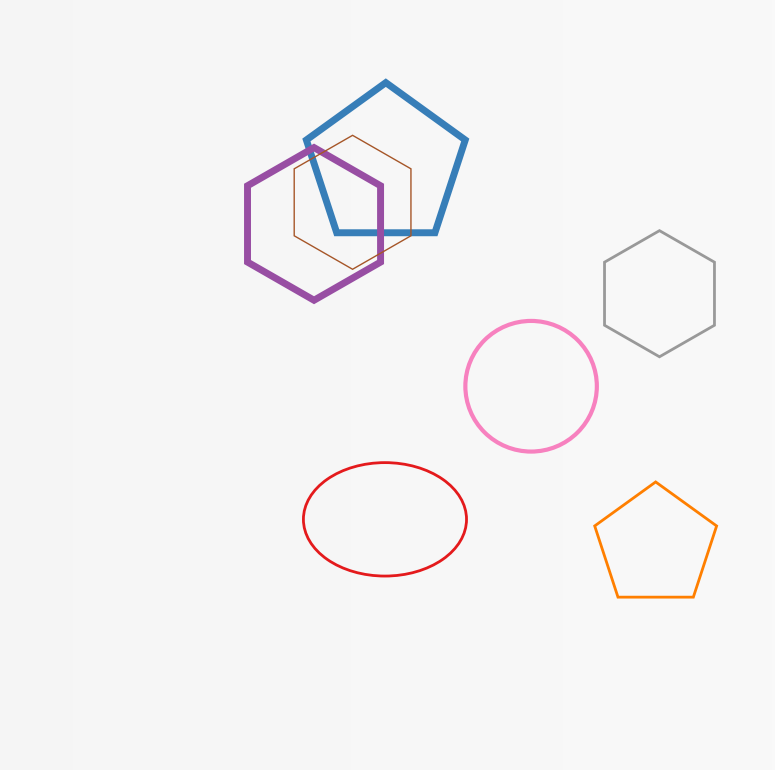[{"shape": "oval", "thickness": 1, "radius": 0.53, "center": [0.497, 0.326]}, {"shape": "pentagon", "thickness": 2.5, "radius": 0.54, "center": [0.498, 0.785]}, {"shape": "hexagon", "thickness": 2.5, "radius": 0.5, "center": [0.405, 0.709]}, {"shape": "pentagon", "thickness": 1, "radius": 0.41, "center": [0.846, 0.291]}, {"shape": "hexagon", "thickness": 0.5, "radius": 0.43, "center": [0.455, 0.737]}, {"shape": "circle", "thickness": 1.5, "radius": 0.42, "center": [0.685, 0.498]}, {"shape": "hexagon", "thickness": 1, "radius": 0.41, "center": [0.851, 0.619]}]